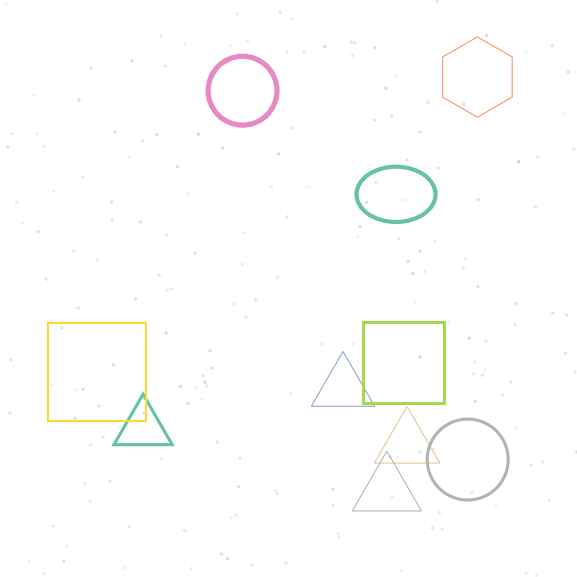[{"shape": "triangle", "thickness": 1.5, "radius": 0.29, "center": [0.248, 0.258]}, {"shape": "oval", "thickness": 2, "radius": 0.34, "center": [0.686, 0.663]}, {"shape": "hexagon", "thickness": 0.5, "radius": 0.35, "center": [0.827, 0.866]}, {"shape": "triangle", "thickness": 0.5, "radius": 0.32, "center": [0.594, 0.327]}, {"shape": "circle", "thickness": 2.5, "radius": 0.3, "center": [0.42, 0.842]}, {"shape": "square", "thickness": 1.5, "radius": 0.35, "center": [0.699, 0.371]}, {"shape": "square", "thickness": 1, "radius": 0.43, "center": [0.168, 0.354]}, {"shape": "triangle", "thickness": 0.5, "radius": 0.33, "center": [0.705, 0.23]}, {"shape": "circle", "thickness": 1.5, "radius": 0.35, "center": [0.81, 0.203]}, {"shape": "triangle", "thickness": 0.5, "radius": 0.35, "center": [0.67, 0.149]}]